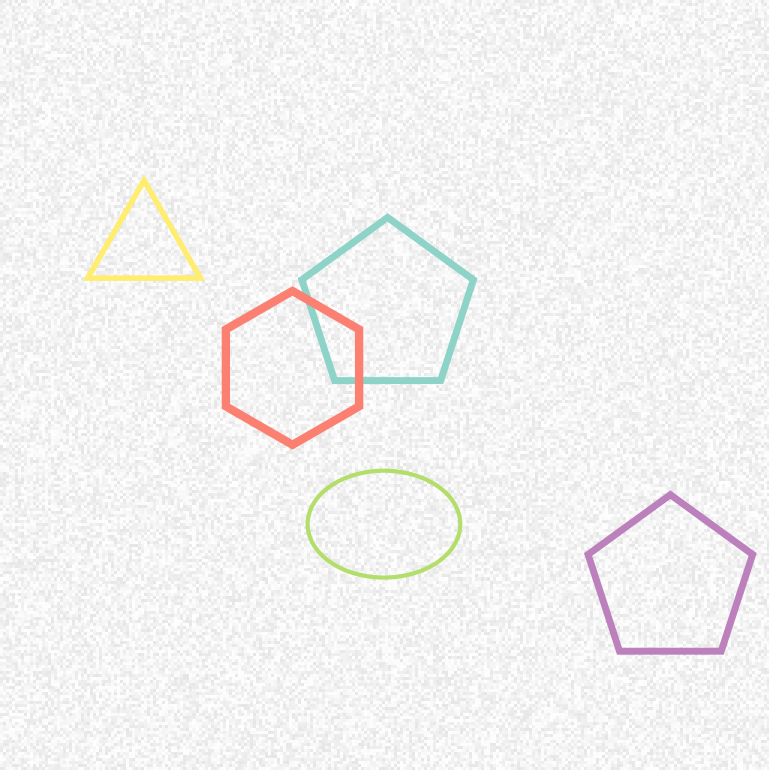[{"shape": "pentagon", "thickness": 2.5, "radius": 0.59, "center": [0.503, 0.6]}, {"shape": "hexagon", "thickness": 3, "radius": 0.5, "center": [0.38, 0.522]}, {"shape": "oval", "thickness": 1.5, "radius": 0.5, "center": [0.499, 0.319]}, {"shape": "pentagon", "thickness": 2.5, "radius": 0.56, "center": [0.871, 0.245]}, {"shape": "triangle", "thickness": 2, "radius": 0.42, "center": [0.187, 0.681]}]